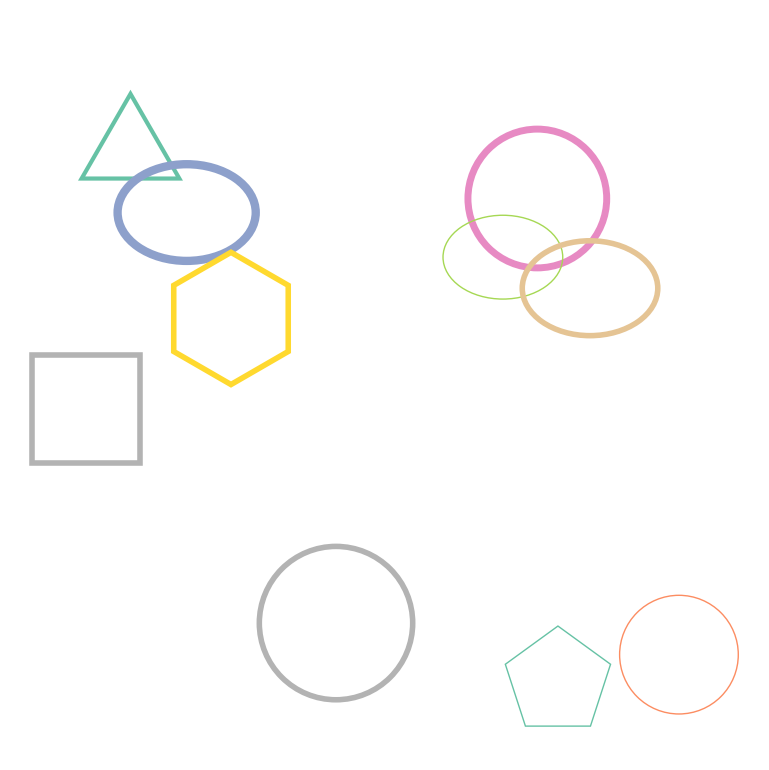[{"shape": "triangle", "thickness": 1.5, "radius": 0.37, "center": [0.169, 0.805]}, {"shape": "pentagon", "thickness": 0.5, "radius": 0.36, "center": [0.725, 0.115]}, {"shape": "circle", "thickness": 0.5, "radius": 0.39, "center": [0.882, 0.15]}, {"shape": "oval", "thickness": 3, "radius": 0.45, "center": [0.242, 0.724]}, {"shape": "circle", "thickness": 2.5, "radius": 0.45, "center": [0.698, 0.742]}, {"shape": "oval", "thickness": 0.5, "radius": 0.39, "center": [0.653, 0.666]}, {"shape": "hexagon", "thickness": 2, "radius": 0.43, "center": [0.3, 0.586]}, {"shape": "oval", "thickness": 2, "radius": 0.44, "center": [0.766, 0.626]}, {"shape": "circle", "thickness": 2, "radius": 0.5, "center": [0.436, 0.191]}, {"shape": "square", "thickness": 2, "radius": 0.35, "center": [0.112, 0.469]}]